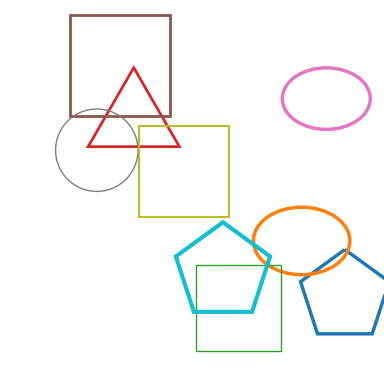[{"shape": "pentagon", "thickness": 2.5, "radius": 0.6, "center": [0.896, 0.231]}, {"shape": "oval", "thickness": 2.5, "radius": 0.63, "center": [0.783, 0.374]}, {"shape": "square", "thickness": 1, "radius": 0.56, "center": [0.619, 0.199]}, {"shape": "triangle", "thickness": 2, "radius": 0.68, "center": [0.347, 0.687]}, {"shape": "square", "thickness": 2, "radius": 0.65, "center": [0.312, 0.83]}, {"shape": "oval", "thickness": 2.5, "radius": 0.57, "center": [0.848, 0.744]}, {"shape": "circle", "thickness": 1, "radius": 0.54, "center": [0.251, 0.61]}, {"shape": "square", "thickness": 1.5, "radius": 0.59, "center": [0.478, 0.555]}, {"shape": "pentagon", "thickness": 3, "radius": 0.64, "center": [0.579, 0.294]}]